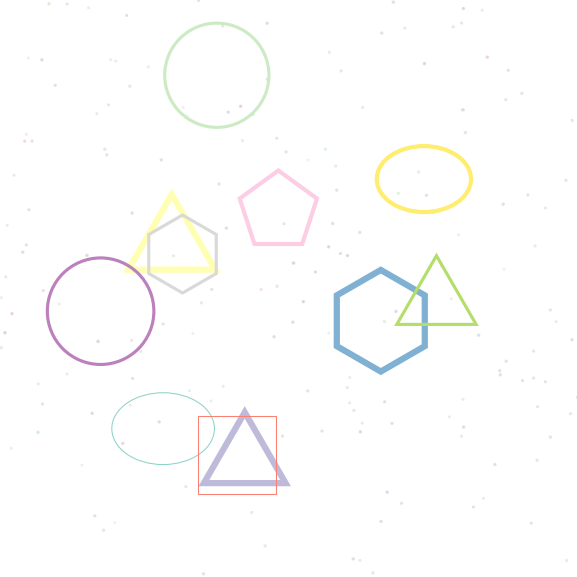[{"shape": "oval", "thickness": 0.5, "radius": 0.44, "center": [0.282, 0.257]}, {"shape": "triangle", "thickness": 3, "radius": 0.43, "center": [0.297, 0.576]}, {"shape": "triangle", "thickness": 3, "radius": 0.41, "center": [0.424, 0.203]}, {"shape": "square", "thickness": 0.5, "radius": 0.34, "center": [0.41, 0.212]}, {"shape": "hexagon", "thickness": 3, "radius": 0.44, "center": [0.659, 0.444]}, {"shape": "triangle", "thickness": 1.5, "radius": 0.4, "center": [0.756, 0.477]}, {"shape": "pentagon", "thickness": 2, "radius": 0.35, "center": [0.482, 0.634]}, {"shape": "hexagon", "thickness": 1.5, "radius": 0.34, "center": [0.316, 0.559]}, {"shape": "circle", "thickness": 1.5, "radius": 0.46, "center": [0.174, 0.46]}, {"shape": "circle", "thickness": 1.5, "radius": 0.45, "center": [0.375, 0.869]}, {"shape": "oval", "thickness": 2, "radius": 0.41, "center": [0.734, 0.689]}]